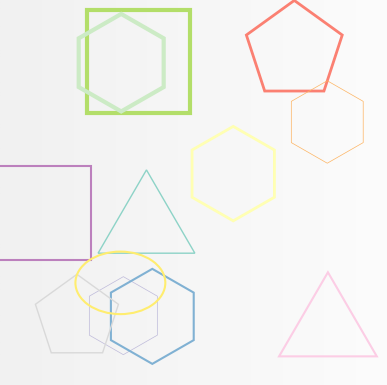[{"shape": "triangle", "thickness": 1, "radius": 0.72, "center": [0.378, 0.414]}, {"shape": "hexagon", "thickness": 2, "radius": 0.61, "center": [0.602, 0.549]}, {"shape": "hexagon", "thickness": 0.5, "radius": 0.51, "center": [0.318, 0.18]}, {"shape": "pentagon", "thickness": 2, "radius": 0.65, "center": [0.76, 0.869]}, {"shape": "hexagon", "thickness": 1.5, "radius": 0.62, "center": [0.393, 0.178]}, {"shape": "hexagon", "thickness": 0.5, "radius": 0.54, "center": [0.845, 0.683]}, {"shape": "square", "thickness": 3, "radius": 0.67, "center": [0.358, 0.84]}, {"shape": "triangle", "thickness": 1.5, "radius": 0.73, "center": [0.846, 0.147]}, {"shape": "pentagon", "thickness": 1, "radius": 0.56, "center": [0.198, 0.175]}, {"shape": "square", "thickness": 1.5, "radius": 0.61, "center": [0.113, 0.446]}, {"shape": "hexagon", "thickness": 3, "radius": 0.63, "center": [0.313, 0.837]}, {"shape": "oval", "thickness": 1.5, "radius": 0.58, "center": [0.311, 0.265]}]